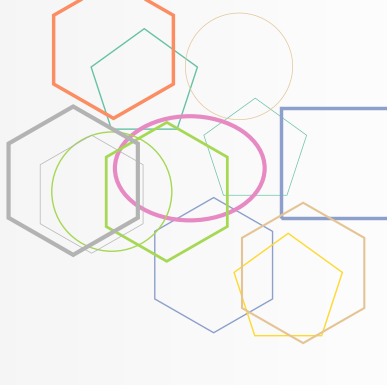[{"shape": "pentagon", "thickness": 1, "radius": 0.72, "center": [0.372, 0.781]}, {"shape": "pentagon", "thickness": 0.5, "radius": 0.7, "center": [0.659, 0.606]}, {"shape": "hexagon", "thickness": 2.5, "radius": 0.89, "center": [0.293, 0.871]}, {"shape": "hexagon", "thickness": 1, "radius": 0.88, "center": [0.551, 0.311]}, {"shape": "square", "thickness": 2.5, "radius": 0.71, "center": [0.868, 0.575]}, {"shape": "oval", "thickness": 3, "radius": 0.97, "center": [0.49, 0.563]}, {"shape": "hexagon", "thickness": 2, "radius": 0.9, "center": [0.43, 0.502]}, {"shape": "circle", "thickness": 1, "radius": 0.77, "center": [0.289, 0.502]}, {"shape": "pentagon", "thickness": 1, "radius": 0.73, "center": [0.744, 0.247]}, {"shape": "hexagon", "thickness": 1.5, "radius": 0.91, "center": [0.782, 0.291]}, {"shape": "circle", "thickness": 0.5, "radius": 0.69, "center": [0.617, 0.828]}, {"shape": "hexagon", "thickness": 3, "radius": 0.96, "center": [0.189, 0.531]}, {"shape": "hexagon", "thickness": 0.5, "radius": 0.77, "center": [0.236, 0.496]}]